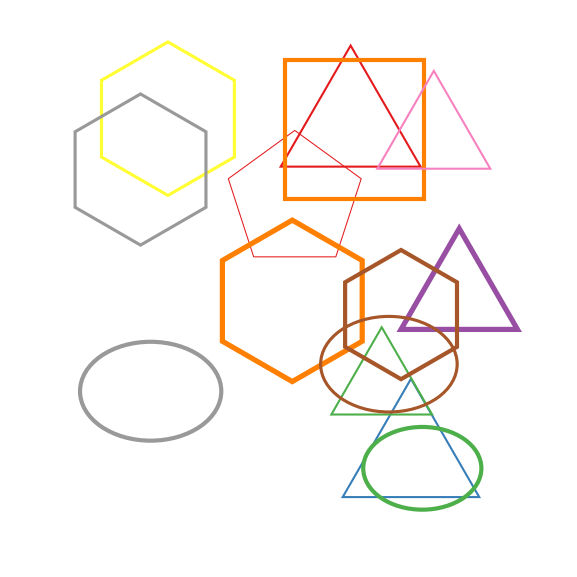[{"shape": "triangle", "thickness": 1, "radius": 0.7, "center": [0.607, 0.78]}, {"shape": "pentagon", "thickness": 0.5, "radius": 0.6, "center": [0.51, 0.652]}, {"shape": "triangle", "thickness": 1, "radius": 0.68, "center": [0.712, 0.207]}, {"shape": "oval", "thickness": 2, "radius": 0.51, "center": [0.731, 0.188]}, {"shape": "triangle", "thickness": 1, "radius": 0.5, "center": [0.661, 0.332]}, {"shape": "triangle", "thickness": 2.5, "radius": 0.58, "center": [0.795, 0.487]}, {"shape": "square", "thickness": 2, "radius": 0.6, "center": [0.614, 0.775]}, {"shape": "hexagon", "thickness": 2.5, "radius": 0.7, "center": [0.506, 0.478]}, {"shape": "hexagon", "thickness": 1.5, "radius": 0.66, "center": [0.291, 0.794]}, {"shape": "oval", "thickness": 1.5, "radius": 0.59, "center": [0.673, 0.368]}, {"shape": "hexagon", "thickness": 2, "radius": 0.56, "center": [0.694, 0.454]}, {"shape": "triangle", "thickness": 1, "radius": 0.56, "center": [0.751, 0.763]}, {"shape": "hexagon", "thickness": 1.5, "radius": 0.65, "center": [0.243, 0.706]}, {"shape": "oval", "thickness": 2, "radius": 0.61, "center": [0.261, 0.322]}]